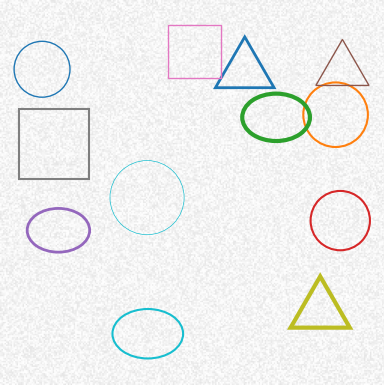[{"shape": "circle", "thickness": 1, "radius": 0.36, "center": [0.109, 0.82]}, {"shape": "triangle", "thickness": 2, "radius": 0.44, "center": [0.636, 0.816]}, {"shape": "circle", "thickness": 1.5, "radius": 0.42, "center": [0.872, 0.702]}, {"shape": "oval", "thickness": 3, "radius": 0.44, "center": [0.717, 0.695]}, {"shape": "circle", "thickness": 1.5, "radius": 0.39, "center": [0.884, 0.427]}, {"shape": "oval", "thickness": 2, "radius": 0.41, "center": [0.152, 0.402]}, {"shape": "triangle", "thickness": 1, "radius": 0.4, "center": [0.889, 0.818]}, {"shape": "square", "thickness": 1, "radius": 0.35, "center": [0.505, 0.867]}, {"shape": "square", "thickness": 1.5, "radius": 0.45, "center": [0.14, 0.626]}, {"shape": "triangle", "thickness": 3, "radius": 0.44, "center": [0.832, 0.193]}, {"shape": "circle", "thickness": 0.5, "radius": 0.48, "center": [0.382, 0.487]}, {"shape": "oval", "thickness": 1.5, "radius": 0.46, "center": [0.384, 0.133]}]